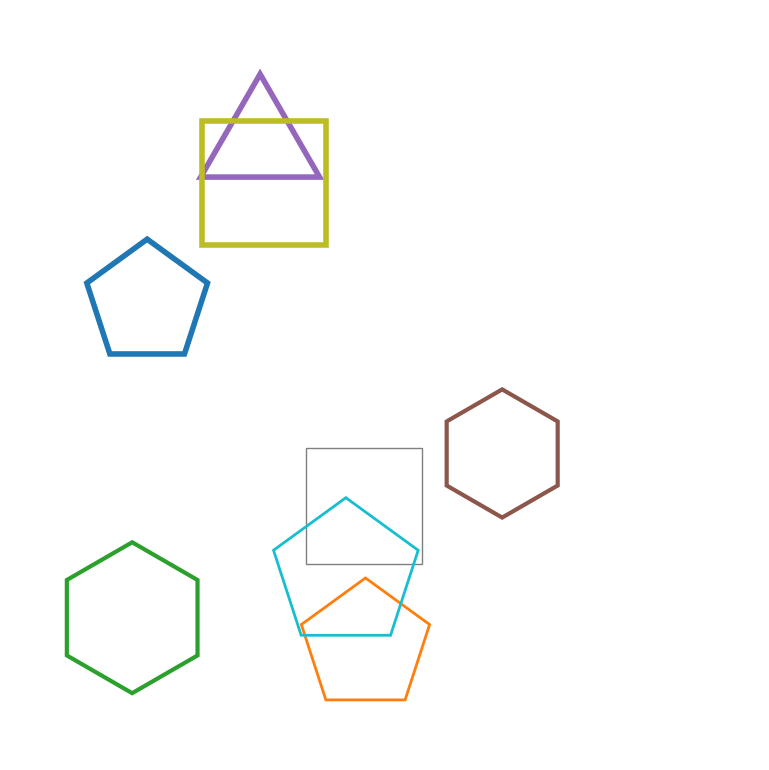[{"shape": "pentagon", "thickness": 2, "radius": 0.41, "center": [0.191, 0.607]}, {"shape": "pentagon", "thickness": 1, "radius": 0.44, "center": [0.475, 0.162]}, {"shape": "hexagon", "thickness": 1.5, "radius": 0.49, "center": [0.172, 0.198]}, {"shape": "triangle", "thickness": 2, "radius": 0.45, "center": [0.338, 0.815]}, {"shape": "hexagon", "thickness": 1.5, "radius": 0.42, "center": [0.652, 0.411]}, {"shape": "square", "thickness": 0.5, "radius": 0.38, "center": [0.473, 0.343]}, {"shape": "square", "thickness": 2, "radius": 0.4, "center": [0.343, 0.762]}, {"shape": "pentagon", "thickness": 1, "radius": 0.49, "center": [0.449, 0.255]}]